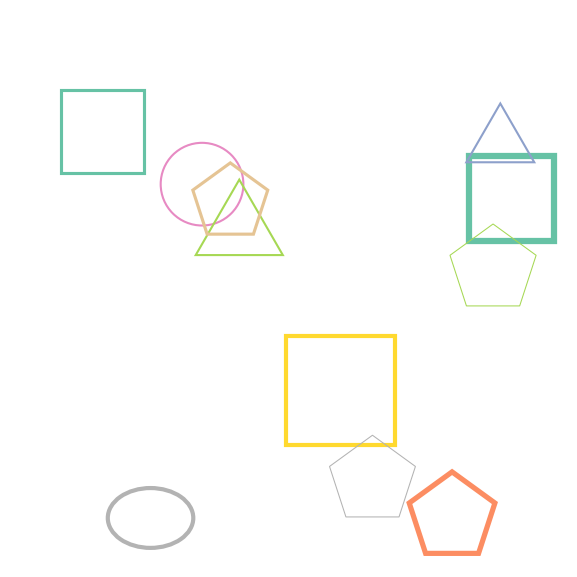[{"shape": "square", "thickness": 1.5, "radius": 0.36, "center": [0.177, 0.772]}, {"shape": "square", "thickness": 3, "radius": 0.37, "center": [0.885, 0.655]}, {"shape": "pentagon", "thickness": 2.5, "radius": 0.39, "center": [0.783, 0.104]}, {"shape": "triangle", "thickness": 1, "radius": 0.34, "center": [0.866, 0.752]}, {"shape": "circle", "thickness": 1, "radius": 0.36, "center": [0.35, 0.68]}, {"shape": "triangle", "thickness": 1, "radius": 0.44, "center": [0.414, 0.601]}, {"shape": "pentagon", "thickness": 0.5, "radius": 0.39, "center": [0.854, 0.533]}, {"shape": "square", "thickness": 2, "radius": 0.47, "center": [0.59, 0.324]}, {"shape": "pentagon", "thickness": 1.5, "radius": 0.34, "center": [0.399, 0.649]}, {"shape": "oval", "thickness": 2, "radius": 0.37, "center": [0.261, 0.102]}, {"shape": "pentagon", "thickness": 0.5, "radius": 0.39, "center": [0.645, 0.167]}]